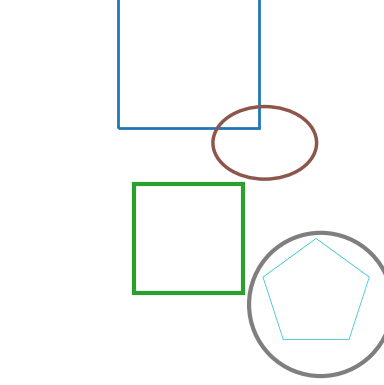[{"shape": "square", "thickness": 2, "radius": 0.91, "center": [0.49, 0.851]}, {"shape": "square", "thickness": 3, "radius": 0.71, "center": [0.49, 0.38]}, {"shape": "oval", "thickness": 2.5, "radius": 0.67, "center": [0.688, 0.629]}, {"shape": "circle", "thickness": 3, "radius": 0.93, "center": [0.833, 0.209]}, {"shape": "pentagon", "thickness": 0.5, "radius": 0.73, "center": [0.821, 0.235]}]